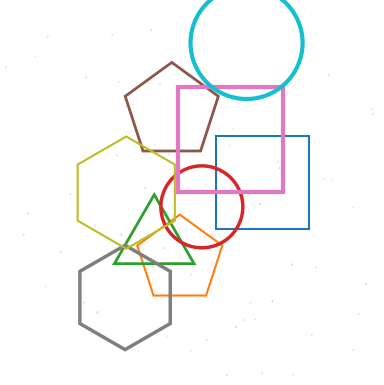[{"shape": "square", "thickness": 1.5, "radius": 0.61, "center": [0.682, 0.526]}, {"shape": "pentagon", "thickness": 1.5, "radius": 0.58, "center": [0.467, 0.326]}, {"shape": "triangle", "thickness": 2, "radius": 0.6, "center": [0.401, 0.375]}, {"shape": "circle", "thickness": 2.5, "radius": 0.53, "center": [0.524, 0.463]}, {"shape": "pentagon", "thickness": 2, "radius": 0.64, "center": [0.446, 0.711]}, {"shape": "square", "thickness": 3, "radius": 0.68, "center": [0.598, 0.638]}, {"shape": "hexagon", "thickness": 2.5, "radius": 0.68, "center": [0.325, 0.227]}, {"shape": "hexagon", "thickness": 1.5, "radius": 0.73, "center": [0.328, 0.5]}, {"shape": "circle", "thickness": 3, "radius": 0.73, "center": [0.64, 0.888]}]